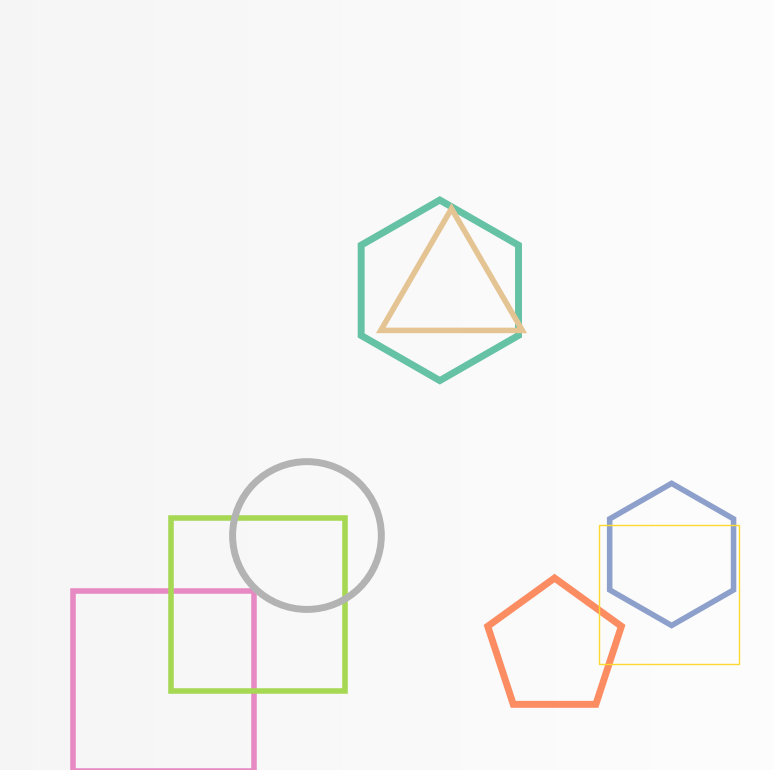[{"shape": "hexagon", "thickness": 2.5, "radius": 0.59, "center": [0.568, 0.623]}, {"shape": "pentagon", "thickness": 2.5, "radius": 0.45, "center": [0.716, 0.159]}, {"shape": "hexagon", "thickness": 2, "radius": 0.46, "center": [0.867, 0.28]}, {"shape": "square", "thickness": 2, "radius": 0.58, "center": [0.211, 0.116]}, {"shape": "square", "thickness": 2, "radius": 0.56, "center": [0.332, 0.215]}, {"shape": "square", "thickness": 0.5, "radius": 0.45, "center": [0.864, 0.228]}, {"shape": "triangle", "thickness": 2, "radius": 0.53, "center": [0.583, 0.624]}, {"shape": "circle", "thickness": 2.5, "radius": 0.48, "center": [0.396, 0.305]}]